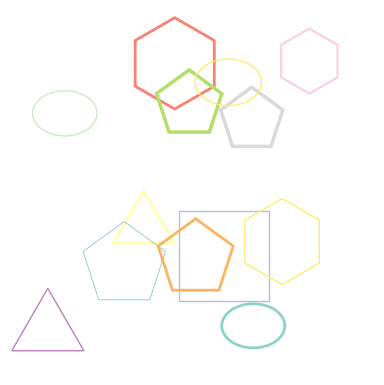[{"shape": "oval", "thickness": 2, "radius": 0.41, "center": [0.658, 0.154]}, {"shape": "triangle", "thickness": 2, "radius": 0.45, "center": [0.373, 0.414]}, {"shape": "square", "thickness": 1, "radius": 0.59, "center": [0.581, 0.335]}, {"shape": "hexagon", "thickness": 2, "radius": 0.59, "center": [0.454, 0.835]}, {"shape": "pentagon", "thickness": 0.5, "radius": 0.56, "center": [0.323, 0.312]}, {"shape": "pentagon", "thickness": 2, "radius": 0.51, "center": [0.508, 0.329]}, {"shape": "pentagon", "thickness": 2.5, "radius": 0.45, "center": [0.491, 0.729]}, {"shape": "hexagon", "thickness": 1.5, "radius": 0.42, "center": [0.803, 0.841]}, {"shape": "pentagon", "thickness": 2.5, "radius": 0.42, "center": [0.654, 0.688]}, {"shape": "triangle", "thickness": 1, "radius": 0.54, "center": [0.124, 0.143]}, {"shape": "oval", "thickness": 1, "radius": 0.42, "center": [0.168, 0.706]}, {"shape": "oval", "thickness": 1, "radius": 0.43, "center": [0.593, 0.786]}, {"shape": "hexagon", "thickness": 1, "radius": 0.56, "center": [0.733, 0.372]}]